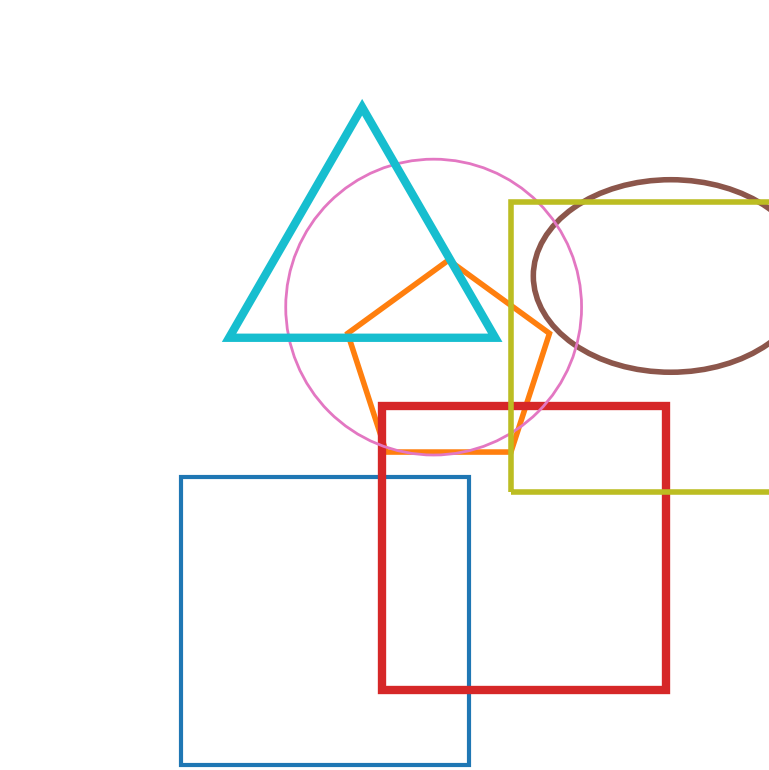[{"shape": "square", "thickness": 1.5, "radius": 0.94, "center": [0.422, 0.193]}, {"shape": "pentagon", "thickness": 2, "radius": 0.69, "center": [0.583, 0.524]}, {"shape": "square", "thickness": 3, "radius": 0.92, "center": [0.681, 0.288]}, {"shape": "oval", "thickness": 2, "radius": 0.89, "center": [0.871, 0.642]}, {"shape": "circle", "thickness": 1, "radius": 0.96, "center": [0.563, 0.601]}, {"shape": "square", "thickness": 2, "radius": 0.94, "center": [0.852, 0.549]}, {"shape": "triangle", "thickness": 3, "radius": 1.0, "center": [0.47, 0.661]}]